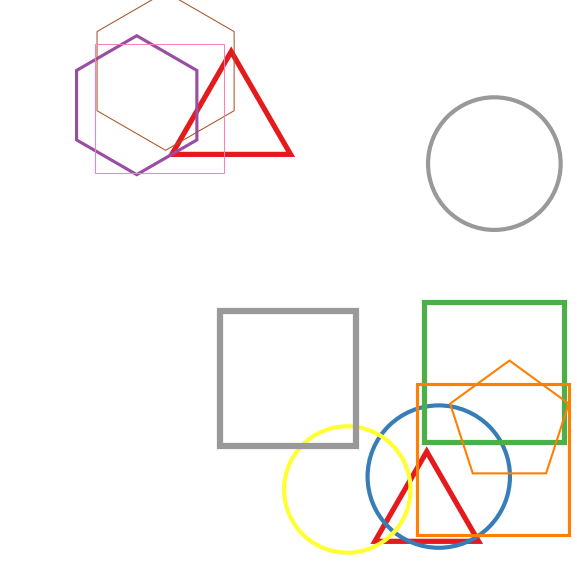[{"shape": "triangle", "thickness": 2.5, "radius": 0.59, "center": [0.4, 0.791]}, {"shape": "triangle", "thickness": 2.5, "radius": 0.52, "center": [0.739, 0.114]}, {"shape": "circle", "thickness": 2, "radius": 0.62, "center": [0.76, 0.174]}, {"shape": "square", "thickness": 2.5, "radius": 0.6, "center": [0.855, 0.355]}, {"shape": "hexagon", "thickness": 1.5, "radius": 0.6, "center": [0.237, 0.817]}, {"shape": "square", "thickness": 1.5, "radius": 0.66, "center": [0.854, 0.203]}, {"shape": "pentagon", "thickness": 1, "radius": 0.54, "center": [0.882, 0.267]}, {"shape": "circle", "thickness": 2, "radius": 0.55, "center": [0.601, 0.151]}, {"shape": "hexagon", "thickness": 0.5, "radius": 0.69, "center": [0.287, 0.876]}, {"shape": "square", "thickness": 0.5, "radius": 0.56, "center": [0.276, 0.811]}, {"shape": "circle", "thickness": 2, "radius": 0.57, "center": [0.856, 0.716]}, {"shape": "square", "thickness": 3, "radius": 0.59, "center": [0.498, 0.344]}]